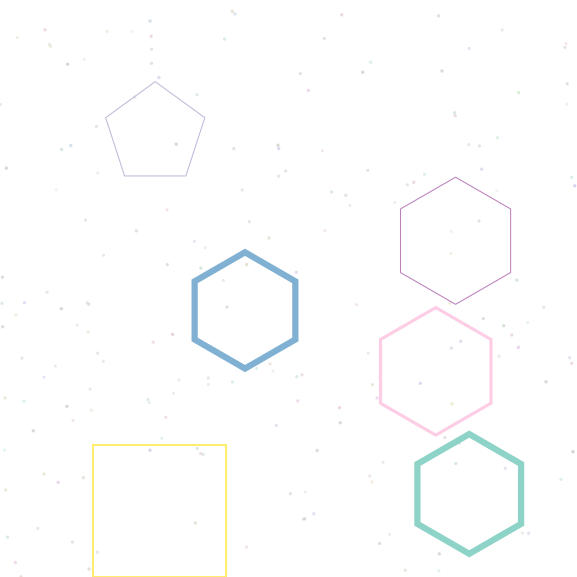[{"shape": "hexagon", "thickness": 3, "radius": 0.52, "center": [0.813, 0.144]}, {"shape": "pentagon", "thickness": 0.5, "radius": 0.45, "center": [0.269, 0.767]}, {"shape": "hexagon", "thickness": 3, "radius": 0.5, "center": [0.424, 0.462]}, {"shape": "hexagon", "thickness": 1.5, "radius": 0.55, "center": [0.755, 0.356]}, {"shape": "hexagon", "thickness": 0.5, "radius": 0.55, "center": [0.789, 0.582]}, {"shape": "square", "thickness": 1, "radius": 0.58, "center": [0.276, 0.114]}]